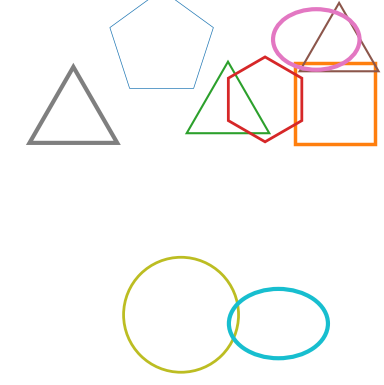[{"shape": "pentagon", "thickness": 0.5, "radius": 0.71, "center": [0.42, 0.885]}, {"shape": "square", "thickness": 2.5, "radius": 0.52, "center": [0.871, 0.731]}, {"shape": "triangle", "thickness": 1.5, "radius": 0.62, "center": [0.592, 0.716]}, {"shape": "hexagon", "thickness": 2, "radius": 0.55, "center": [0.689, 0.742]}, {"shape": "triangle", "thickness": 1.5, "radius": 0.59, "center": [0.881, 0.874]}, {"shape": "oval", "thickness": 3, "radius": 0.56, "center": [0.822, 0.898]}, {"shape": "triangle", "thickness": 3, "radius": 0.66, "center": [0.191, 0.695]}, {"shape": "circle", "thickness": 2, "radius": 0.75, "center": [0.47, 0.182]}, {"shape": "oval", "thickness": 3, "radius": 0.64, "center": [0.723, 0.16]}]